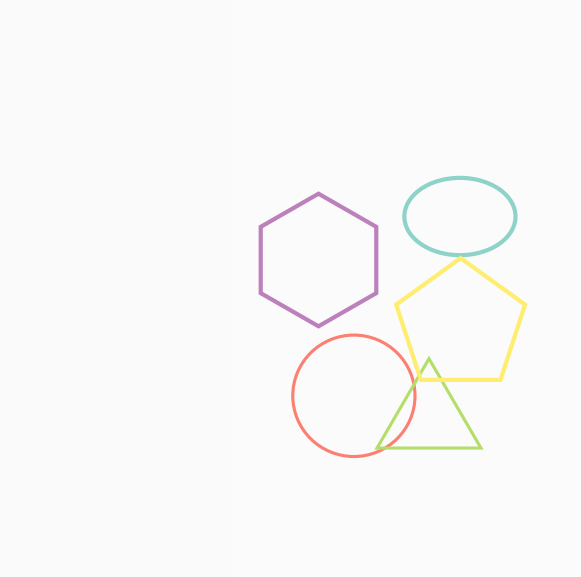[{"shape": "oval", "thickness": 2, "radius": 0.48, "center": [0.791, 0.624]}, {"shape": "circle", "thickness": 1.5, "radius": 0.53, "center": [0.609, 0.314]}, {"shape": "triangle", "thickness": 1.5, "radius": 0.52, "center": [0.738, 0.275]}, {"shape": "hexagon", "thickness": 2, "radius": 0.57, "center": [0.548, 0.549]}, {"shape": "pentagon", "thickness": 2, "radius": 0.58, "center": [0.792, 0.436]}]